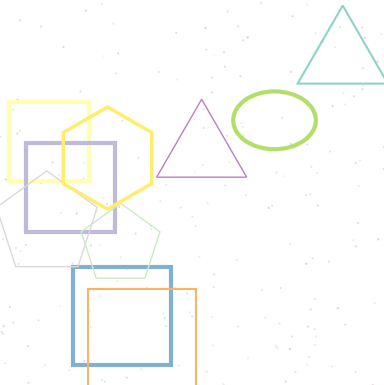[{"shape": "triangle", "thickness": 1.5, "radius": 0.68, "center": [0.89, 0.85]}, {"shape": "square", "thickness": 3, "radius": 0.51, "center": [0.127, 0.633]}, {"shape": "square", "thickness": 3, "radius": 0.57, "center": [0.183, 0.514]}, {"shape": "square", "thickness": 3, "radius": 0.64, "center": [0.316, 0.179]}, {"shape": "square", "thickness": 1.5, "radius": 0.7, "center": [0.37, 0.109]}, {"shape": "oval", "thickness": 3, "radius": 0.54, "center": [0.713, 0.687]}, {"shape": "pentagon", "thickness": 1, "radius": 0.69, "center": [0.122, 0.419]}, {"shape": "triangle", "thickness": 1, "radius": 0.67, "center": [0.524, 0.607]}, {"shape": "pentagon", "thickness": 1, "radius": 0.54, "center": [0.313, 0.365]}, {"shape": "hexagon", "thickness": 2.5, "radius": 0.66, "center": [0.279, 0.589]}]